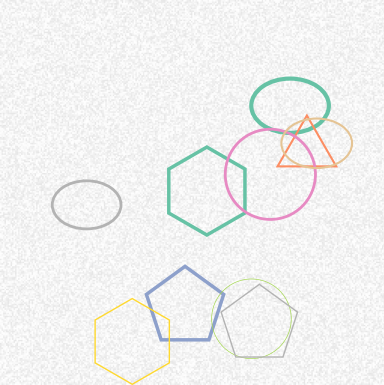[{"shape": "hexagon", "thickness": 2.5, "radius": 0.57, "center": [0.537, 0.504]}, {"shape": "oval", "thickness": 3, "radius": 0.5, "center": [0.753, 0.725]}, {"shape": "triangle", "thickness": 1.5, "radius": 0.44, "center": [0.797, 0.612]}, {"shape": "pentagon", "thickness": 2.5, "radius": 0.53, "center": [0.481, 0.203]}, {"shape": "circle", "thickness": 2, "radius": 0.59, "center": [0.702, 0.547]}, {"shape": "circle", "thickness": 0.5, "radius": 0.52, "center": [0.653, 0.172]}, {"shape": "hexagon", "thickness": 1, "radius": 0.56, "center": [0.343, 0.113]}, {"shape": "oval", "thickness": 1.5, "radius": 0.46, "center": [0.823, 0.628]}, {"shape": "pentagon", "thickness": 1, "radius": 0.52, "center": [0.674, 0.157]}, {"shape": "oval", "thickness": 2, "radius": 0.45, "center": [0.225, 0.468]}]